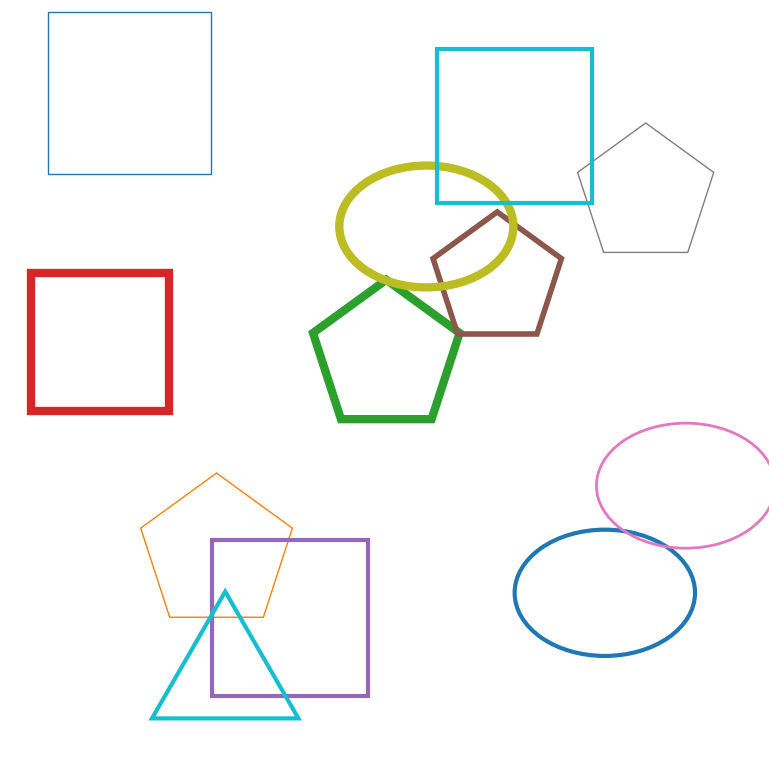[{"shape": "oval", "thickness": 1.5, "radius": 0.59, "center": [0.786, 0.23]}, {"shape": "square", "thickness": 0.5, "radius": 0.53, "center": [0.168, 0.879]}, {"shape": "pentagon", "thickness": 0.5, "radius": 0.52, "center": [0.281, 0.282]}, {"shape": "pentagon", "thickness": 3, "radius": 0.5, "center": [0.502, 0.537]}, {"shape": "square", "thickness": 3, "radius": 0.45, "center": [0.13, 0.556]}, {"shape": "square", "thickness": 1.5, "radius": 0.51, "center": [0.376, 0.197]}, {"shape": "pentagon", "thickness": 2, "radius": 0.44, "center": [0.646, 0.637]}, {"shape": "oval", "thickness": 1, "radius": 0.58, "center": [0.891, 0.369]}, {"shape": "pentagon", "thickness": 0.5, "radius": 0.46, "center": [0.839, 0.747]}, {"shape": "oval", "thickness": 3, "radius": 0.57, "center": [0.554, 0.706]}, {"shape": "square", "thickness": 1.5, "radius": 0.5, "center": [0.668, 0.836]}, {"shape": "triangle", "thickness": 1.5, "radius": 0.55, "center": [0.292, 0.122]}]